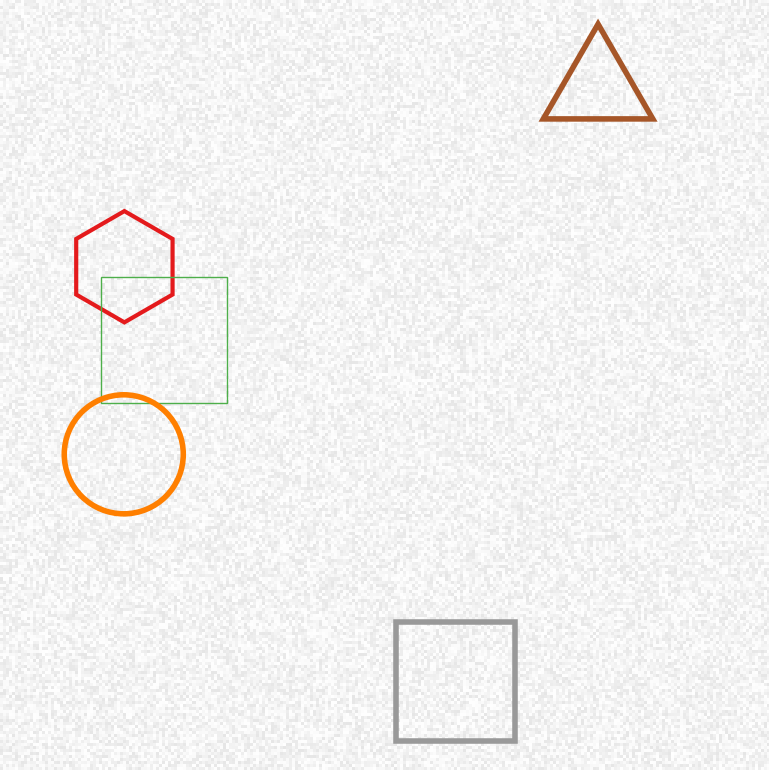[{"shape": "hexagon", "thickness": 1.5, "radius": 0.36, "center": [0.162, 0.654]}, {"shape": "square", "thickness": 0.5, "radius": 0.41, "center": [0.212, 0.559]}, {"shape": "circle", "thickness": 2, "radius": 0.39, "center": [0.161, 0.41]}, {"shape": "triangle", "thickness": 2, "radius": 0.41, "center": [0.777, 0.887]}, {"shape": "square", "thickness": 2, "radius": 0.39, "center": [0.592, 0.115]}]